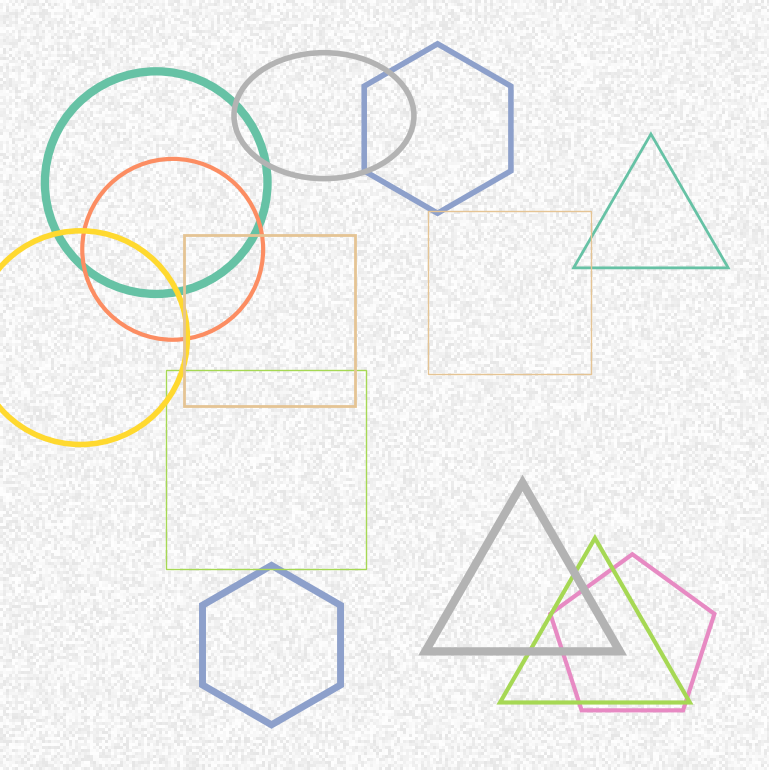[{"shape": "circle", "thickness": 3, "radius": 0.72, "center": [0.203, 0.763]}, {"shape": "triangle", "thickness": 1, "radius": 0.58, "center": [0.845, 0.71]}, {"shape": "circle", "thickness": 1.5, "radius": 0.59, "center": [0.224, 0.676]}, {"shape": "hexagon", "thickness": 2.5, "radius": 0.52, "center": [0.353, 0.162]}, {"shape": "hexagon", "thickness": 2, "radius": 0.55, "center": [0.568, 0.833]}, {"shape": "pentagon", "thickness": 1.5, "radius": 0.56, "center": [0.821, 0.168]}, {"shape": "square", "thickness": 0.5, "radius": 0.65, "center": [0.345, 0.39]}, {"shape": "triangle", "thickness": 1.5, "radius": 0.71, "center": [0.773, 0.159]}, {"shape": "circle", "thickness": 2, "radius": 0.69, "center": [0.105, 0.561]}, {"shape": "square", "thickness": 0.5, "radius": 0.53, "center": [0.662, 0.62]}, {"shape": "square", "thickness": 1, "radius": 0.55, "center": [0.35, 0.584]}, {"shape": "oval", "thickness": 2, "radius": 0.58, "center": [0.421, 0.85]}, {"shape": "triangle", "thickness": 3, "radius": 0.73, "center": [0.679, 0.227]}]